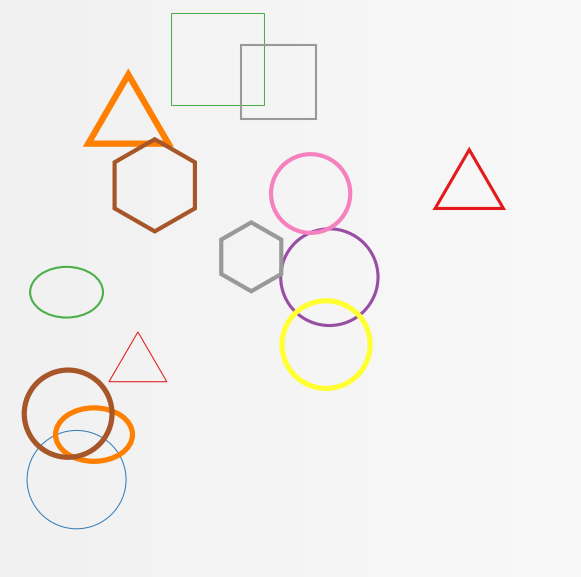[{"shape": "triangle", "thickness": 0.5, "radius": 0.29, "center": [0.237, 0.367]}, {"shape": "triangle", "thickness": 1.5, "radius": 0.34, "center": [0.807, 0.672]}, {"shape": "circle", "thickness": 0.5, "radius": 0.43, "center": [0.132, 0.169]}, {"shape": "oval", "thickness": 1, "radius": 0.31, "center": [0.115, 0.493]}, {"shape": "square", "thickness": 0.5, "radius": 0.4, "center": [0.375, 0.896]}, {"shape": "circle", "thickness": 1.5, "radius": 0.42, "center": [0.567, 0.519]}, {"shape": "triangle", "thickness": 3, "radius": 0.4, "center": [0.221, 0.79]}, {"shape": "oval", "thickness": 2.5, "radius": 0.33, "center": [0.162, 0.247]}, {"shape": "circle", "thickness": 2.5, "radius": 0.38, "center": [0.561, 0.402]}, {"shape": "circle", "thickness": 2.5, "radius": 0.38, "center": [0.117, 0.283]}, {"shape": "hexagon", "thickness": 2, "radius": 0.4, "center": [0.266, 0.678]}, {"shape": "circle", "thickness": 2, "radius": 0.34, "center": [0.534, 0.664]}, {"shape": "hexagon", "thickness": 2, "radius": 0.3, "center": [0.432, 0.554]}, {"shape": "square", "thickness": 1, "radius": 0.32, "center": [0.479, 0.858]}]